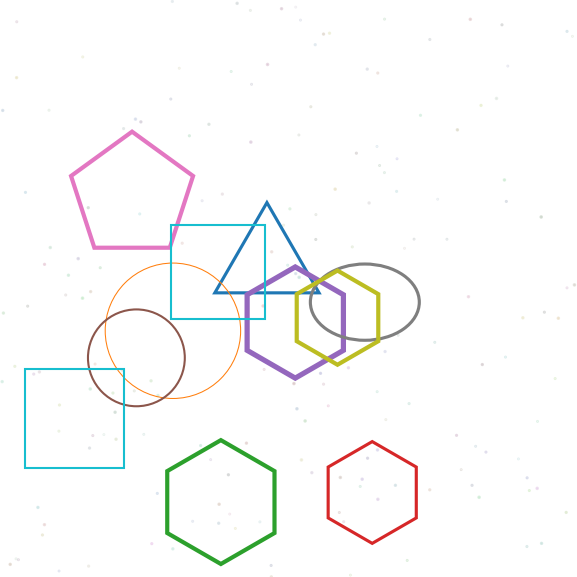[{"shape": "triangle", "thickness": 1.5, "radius": 0.52, "center": [0.462, 0.544]}, {"shape": "circle", "thickness": 0.5, "radius": 0.59, "center": [0.299, 0.426]}, {"shape": "hexagon", "thickness": 2, "radius": 0.54, "center": [0.382, 0.13]}, {"shape": "hexagon", "thickness": 1.5, "radius": 0.44, "center": [0.645, 0.146]}, {"shape": "hexagon", "thickness": 2.5, "radius": 0.48, "center": [0.511, 0.441]}, {"shape": "circle", "thickness": 1, "radius": 0.42, "center": [0.236, 0.379]}, {"shape": "pentagon", "thickness": 2, "radius": 0.56, "center": [0.229, 0.66]}, {"shape": "oval", "thickness": 1.5, "radius": 0.47, "center": [0.632, 0.476]}, {"shape": "hexagon", "thickness": 2, "radius": 0.41, "center": [0.584, 0.449]}, {"shape": "square", "thickness": 1, "radius": 0.43, "center": [0.129, 0.274]}, {"shape": "square", "thickness": 1, "radius": 0.41, "center": [0.377, 0.528]}]